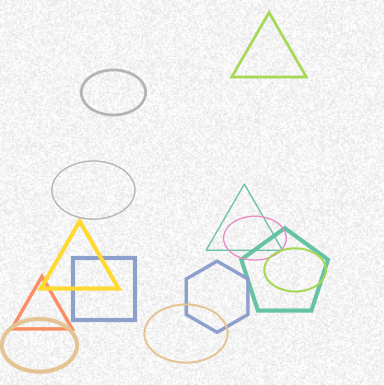[{"shape": "triangle", "thickness": 1, "radius": 0.57, "center": [0.635, 0.407]}, {"shape": "pentagon", "thickness": 3, "radius": 0.59, "center": [0.739, 0.289]}, {"shape": "triangle", "thickness": 2.5, "radius": 0.45, "center": [0.109, 0.191]}, {"shape": "hexagon", "thickness": 2.5, "radius": 0.46, "center": [0.564, 0.229]}, {"shape": "square", "thickness": 3, "radius": 0.41, "center": [0.271, 0.25]}, {"shape": "oval", "thickness": 1, "radius": 0.41, "center": [0.662, 0.381]}, {"shape": "oval", "thickness": 1.5, "radius": 0.4, "center": [0.767, 0.299]}, {"shape": "triangle", "thickness": 2, "radius": 0.56, "center": [0.699, 0.856]}, {"shape": "triangle", "thickness": 3, "radius": 0.58, "center": [0.207, 0.309]}, {"shape": "oval", "thickness": 1.5, "radius": 0.54, "center": [0.483, 0.134]}, {"shape": "oval", "thickness": 3, "radius": 0.49, "center": [0.102, 0.103]}, {"shape": "oval", "thickness": 1, "radius": 0.54, "center": [0.243, 0.506]}, {"shape": "oval", "thickness": 2, "radius": 0.42, "center": [0.295, 0.76]}]